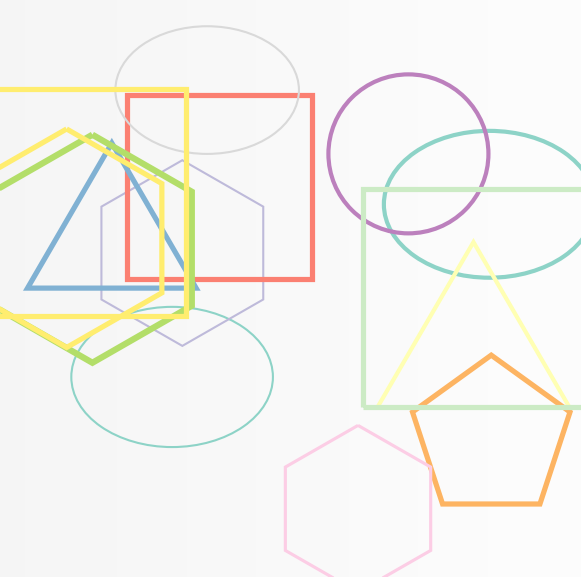[{"shape": "oval", "thickness": 2, "radius": 0.91, "center": [0.842, 0.645]}, {"shape": "oval", "thickness": 1, "radius": 0.87, "center": [0.296, 0.346]}, {"shape": "triangle", "thickness": 2, "radius": 0.96, "center": [0.815, 0.389]}, {"shape": "hexagon", "thickness": 1, "radius": 0.8, "center": [0.314, 0.561]}, {"shape": "square", "thickness": 2.5, "radius": 0.79, "center": [0.378, 0.676]}, {"shape": "triangle", "thickness": 2.5, "radius": 0.84, "center": [0.192, 0.584]}, {"shape": "pentagon", "thickness": 2.5, "radius": 0.71, "center": [0.845, 0.242]}, {"shape": "hexagon", "thickness": 3, "radius": 0.99, "center": [0.159, 0.568]}, {"shape": "hexagon", "thickness": 1.5, "radius": 0.72, "center": [0.616, 0.118]}, {"shape": "oval", "thickness": 1, "radius": 0.79, "center": [0.356, 0.843]}, {"shape": "circle", "thickness": 2, "radius": 0.69, "center": [0.703, 0.733]}, {"shape": "square", "thickness": 2.5, "radius": 0.94, "center": [0.813, 0.483]}, {"shape": "square", "thickness": 2.5, "radius": 0.99, "center": [0.123, 0.649]}, {"shape": "hexagon", "thickness": 2.5, "radius": 0.95, "center": [0.115, 0.587]}]